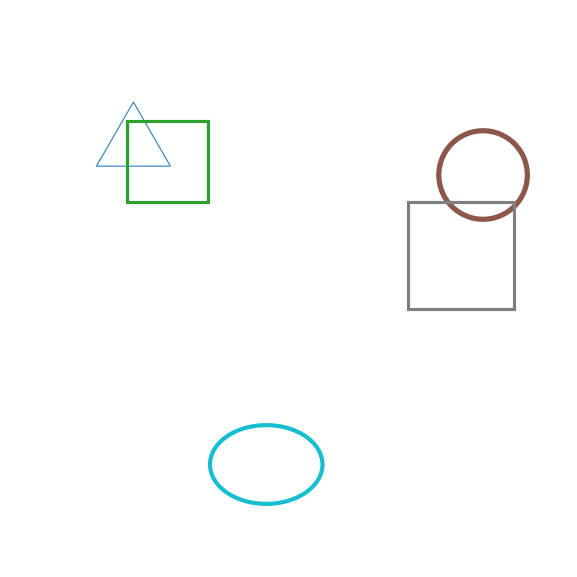[{"shape": "triangle", "thickness": 0.5, "radius": 0.37, "center": [0.231, 0.748]}, {"shape": "square", "thickness": 1.5, "radius": 0.35, "center": [0.29, 0.72]}, {"shape": "circle", "thickness": 2.5, "radius": 0.38, "center": [0.837, 0.696]}, {"shape": "square", "thickness": 1.5, "radius": 0.46, "center": [0.798, 0.556]}, {"shape": "oval", "thickness": 2, "radius": 0.49, "center": [0.461, 0.195]}]